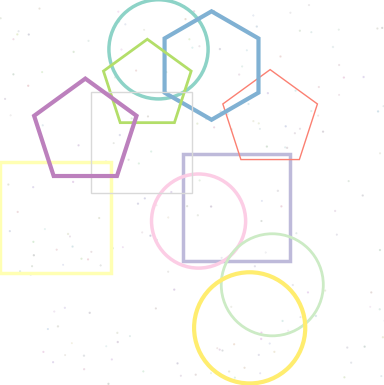[{"shape": "circle", "thickness": 2.5, "radius": 0.64, "center": [0.412, 0.872]}, {"shape": "square", "thickness": 2.5, "radius": 0.72, "center": [0.144, 0.435]}, {"shape": "square", "thickness": 2.5, "radius": 0.69, "center": [0.613, 0.461]}, {"shape": "pentagon", "thickness": 1, "radius": 0.65, "center": [0.702, 0.69]}, {"shape": "hexagon", "thickness": 3, "radius": 0.7, "center": [0.549, 0.83]}, {"shape": "pentagon", "thickness": 2, "radius": 0.6, "center": [0.383, 0.778]}, {"shape": "circle", "thickness": 2.5, "radius": 0.61, "center": [0.516, 0.426]}, {"shape": "square", "thickness": 1, "radius": 0.66, "center": [0.367, 0.629]}, {"shape": "pentagon", "thickness": 3, "radius": 0.7, "center": [0.222, 0.656]}, {"shape": "circle", "thickness": 2, "radius": 0.66, "center": [0.707, 0.26]}, {"shape": "circle", "thickness": 3, "radius": 0.72, "center": [0.648, 0.148]}]